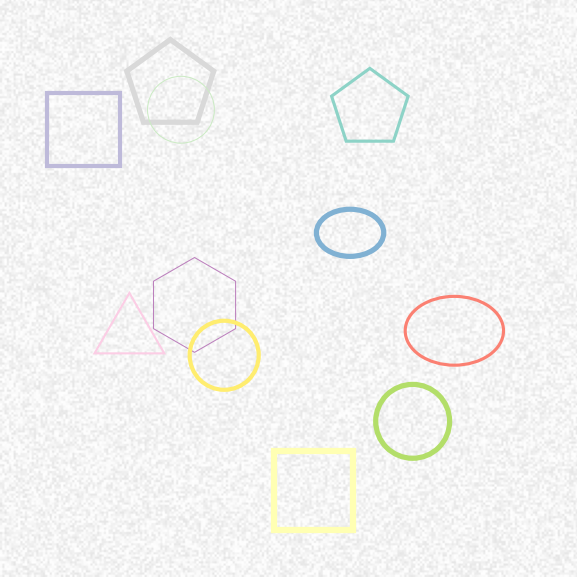[{"shape": "pentagon", "thickness": 1.5, "radius": 0.35, "center": [0.64, 0.811]}, {"shape": "square", "thickness": 3, "radius": 0.34, "center": [0.543, 0.15]}, {"shape": "square", "thickness": 2, "radius": 0.32, "center": [0.144, 0.775]}, {"shape": "oval", "thickness": 1.5, "radius": 0.43, "center": [0.787, 0.426]}, {"shape": "oval", "thickness": 2.5, "radius": 0.29, "center": [0.606, 0.596]}, {"shape": "circle", "thickness": 2.5, "radius": 0.32, "center": [0.715, 0.27]}, {"shape": "triangle", "thickness": 1, "radius": 0.35, "center": [0.224, 0.422]}, {"shape": "pentagon", "thickness": 2.5, "radius": 0.4, "center": [0.295, 0.852]}, {"shape": "hexagon", "thickness": 0.5, "radius": 0.41, "center": [0.337, 0.471]}, {"shape": "circle", "thickness": 0.5, "radius": 0.29, "center": [0.313, 0.809]}, {"shape": "circle", "thickness": 2, "radius": 0.3, "center": [0.388, 0.384]}]